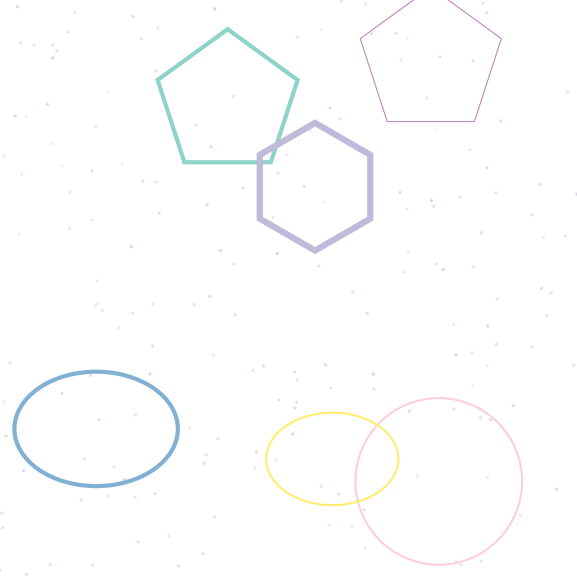[{"shape": "pentagon", "thickness": 2, "radius": 0.64, "center": [0.394, 0.821]}, {"shape": "hexagon", "thickness": 3, "radius": 0.55, "center": [0.546, 0.676]}, {"shape": "oval", "thickness": 2, "radius": 0.71, "center": [0.166, 0.256]}, {"shape": "circle", "thickness": 1, "radius": 0.72, "center": [0.76, 0.166]}, {"shape": "pentagon", "thickness": 0.5, "radius": 0.64, "center": [0.746, 0.893]}, {"shape": "oval", "thickness": 1, "radius": 0.57, "center": [0.575, 0.204]}]